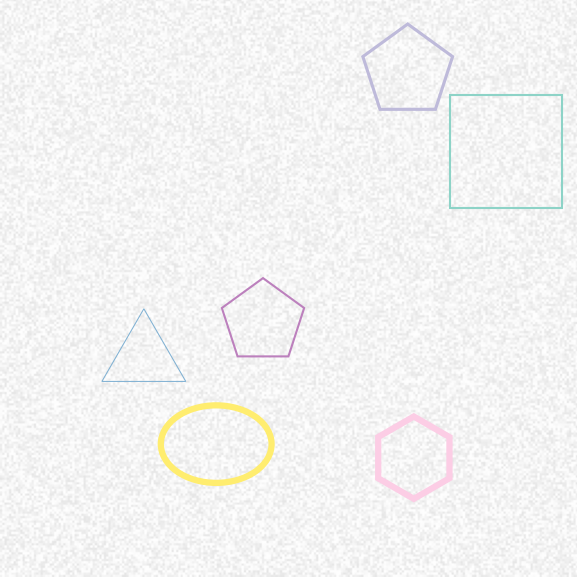[{"shape": "square", "thickness": 1, "radius": 0.49, "center": [0.876, 0.736]}, {"shape": "pentagon", "thickness": 1.5, "radius": 0.41, "center": [0.706, 0.876]}, {"shape": "triangle", "thickness": 0.5, "radius": 0.42, "center": [0.249, 0.381]}, {"shape": "hexagon", "thickness": 3, "radius": 0.36, "center": [0.717, 0.207]}, {"shape": "pentagon", "thickness": 1, "radius": 0.37, "center": [0.455, 0.443]}, {"shape": "oval", "thickness": 3, "radius": 0.48, "center": [0.374, 0.23]}]